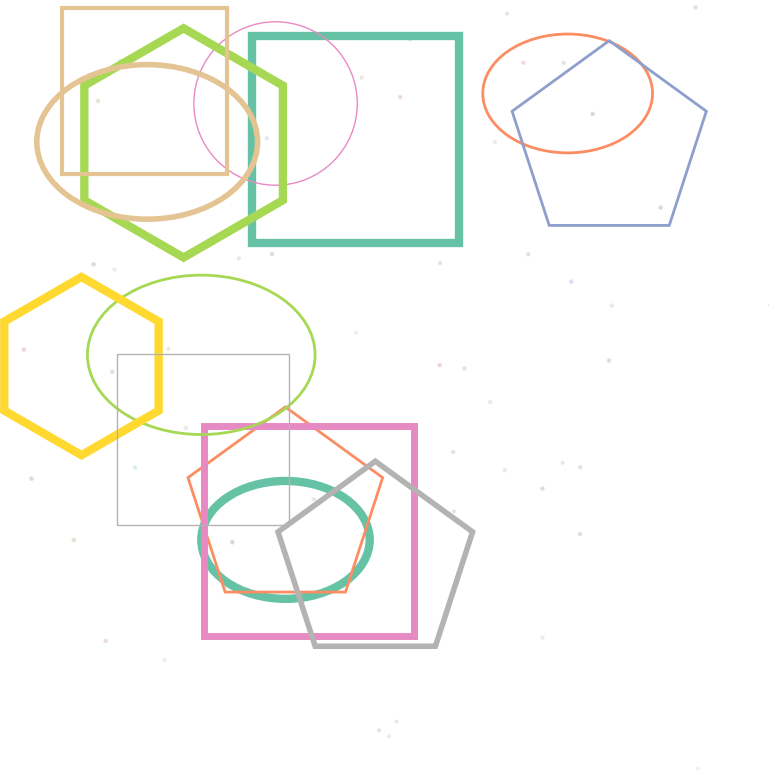[{"shape": "square", "thickness": 3, "radius": 0.67, "center": [0.462, 0.819]}, {"shape": "oval", "thickness": 3, "radius": 0.55, "center": [0.371, 0.299]}, {"shape": "pentagon", "thickness": 1, "radius": 0.66, "center": [0.371, 0.339]}, {"shape": "oval", "thickness": 1, "radius": 0.55, "center": [0.737, 0.879]}, {"shape": "pentagon", "thickness": 1, "radius": 0.66, "center": [0.791, 0.815]}, {"shape": "circle", "thickness": 0.5, "radius": 0.53, "center": [0.358, 0.866]}, {"shape": "square", "thickness": 2.5, "radius": 0.68, "center": [0.401, 0.31]}, {"shape": "oval", "thickness": 1, "radius": 0.74, "center": [0.261, 0.539]}, {"shape": "hexagon", "thickness": 3, "radius": 0.74, "center": [0.238, 0.814]}, {"shape": "hexagon", "thickness": 3, "radius": 0.58, "center": [0.106, 0.525]}, {"shape": "square", "thickness": 1.5, "radius": 0.54, "center": [0.188, 0.882]}, {"shape": "oval", "thickness": 2, "radius": 0.72, "center": [0.191, 0.816]}, {"shape": "square", "thickness": 0.5, "radius": 0.56, "center": [0.264, 0.429]}, {"shape": "pentagon", "thickness": 2, "radius": 0.66, "center": [0.487, 0.268]}]